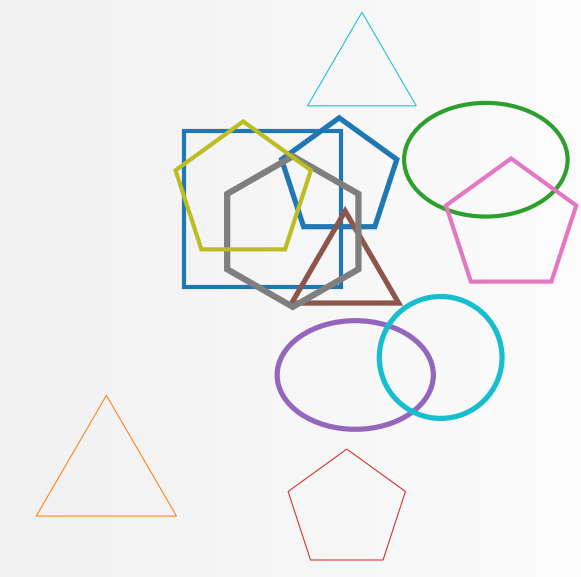[{"shape": "pentagon", "thickness": 2.5, "radius": 0.52, "center": [0.584, 0.691]}, {"shape": "square", "thickness": 2, "radius": 0.68, "center": [0.451, 0.637]}, {"shape": "triangle", "thickness": 0.5, "radius": 0.7, "center": [0.183, 0.175]}, {"shape": "oval", "thickness": 2, "radius": 0.7, "center": [0.836, 0.723]}, {"shape": "pentagon", "thickness": 0.5, "radius": 0.53, "center": [0.597, 0.115]}, {"shape": "oval", "thickness": 2.5, "radius": 0.67, "center": [0.611, 0.35]}, {"shape": "triangle", "thickness": 2.5, "radius": 0.53, "center": [0.594, 0.527]}, {"shape": "pentagon", "thickness": 2, "radius": 0.59, "center": [0.879, 0.607]}, {"shape": "hexagon", "thickness": 3, "radius": 0.65, "center": [0.504, 0.598]}, {"shape": "pentagon", "thickness": 2, "radius": 0.61, "center": [0.418, 0.666]}, {"shape": "circle", "thickness": 2.5, "radius": 0.53, "center": [0.758, 0.38]}, {"shape": "triangle", "thickness": 0.5, "radius": 0.54, "center": [0.623, 0.87]}]